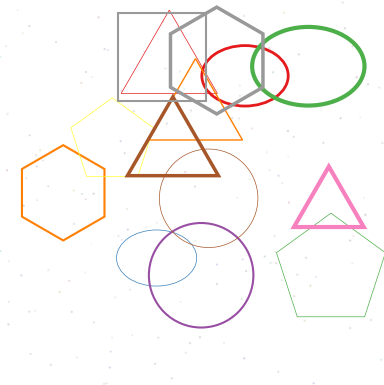[{"shape": "triangle", "thickness": 0.5, "radius": 0.72, "center": [0.44, 0.829]}, {"shape": "oval", "thickness": 2, "radius": 0.56, "center": [0.636, 0.803]}, {"shape": "oval", "thickness": 0.5, "radius": 0.52, "center": [0.407, 0.33]}, {"shape": "oval", "thickness": 3, "radius": 0.73, "center": [0.801, 0.828]}, {"shape": "pentagon", "thickness": 0.5, "radius": 0.74, "center": [0.86, 0.298]}, {"shape": "circle", "thickness": 1.5, "radius": 0.68, "center": [0.522, 0.285]}, {"shape": "triangle", "thickness": 1, "radius": 0.7, "center": [0.508, 0.707]}, {"shape": "hexagon", "thickness": 1.5, "radius": 0.62, "center": [0.164, 0.499]}, {"shape": "pentagon", "thickness": 0.5, "radius": 0.56, "center": [0.291, 0.633]}, {"shape": "triangle", "thickness": 2.5, "radius": 0.68, "center": [0.449, 0.612]}, {"shape": "circle", "thickness": 0.5, "radius": 0.64, "center": [0.542, 0.485]}, {"shape": "triangle", "thickness": 3, "radius": 0.52, "center": [0.854, 0.463]}, {"shape": "hexagon", "thickness": 2.5, "radius": 0.69, "center": [0.563, 0.843]}, {"shape": "square", "thickness": 1.5, "radius": 0.57, "center": [0.42, 0.852]}]